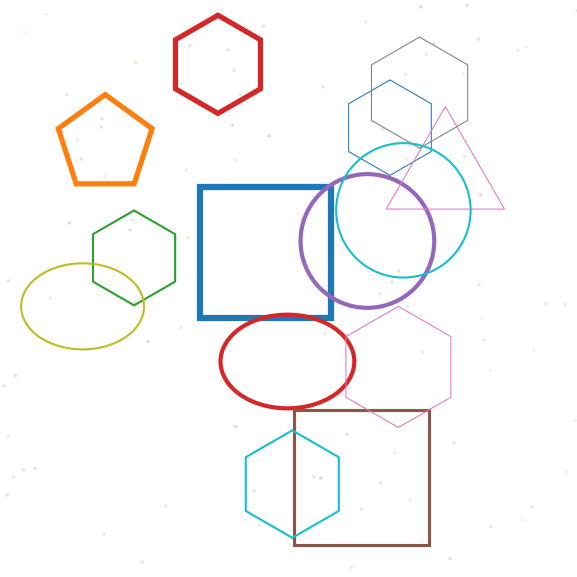[{"shape": "hexagon", "thickness": 0.5, "radius": 0.41, "center": [0.675, 0.778]}, {"shape": "square", "thickness": 3, "radius": 0.57, "center": [0.46, 0.561]}, {"shape": "pentagon", "thickness": 2.5, "radius": 0.43, "center": [0.182, 0.75]}, {"shape": "hexagon", "thickness": 1, "radius": 0.41, "center": [0.232, 0.553]}, {"shape": "hexagon", "thickness": 2.5, "radius": 0.42, "center": [0.377, 0.888]}, {"shape": "oval", "thickness": 2, "radius": 0.58, "center": [0.498, 0.373]}, {"shape": "circle", "thickness": 2, "radius": 0.58, "center": [0.636, 0.582]}, {"shape": "square", "thickness": 1.5, "radius": 0.58, "center": [0.627, 0.172]}, {"shape": "triangle", "thickness": 0.5, "radius": 0.59, "center": [0.771, 0.696]}, {"shape": "hexagon", "thickness": 0.5, "radius": 0.52, "center": [0.69, 0.364]}, {"shape": "hexagon", "thickness": 0.5, "radius": 0.48, "center": [0.727, 0.839]}, {"shape": "oval", "thickness": 1, "radius": 0.53, "center": [0.143, 0.469]}, {"shape": "hexagon", "thickness": 1, "radius": 0.47, "center": [0.506, 0.161]}, {"shape": "circle", "thickness": 1, "radius": 0.58, "center": [0.699, 0.635]}]